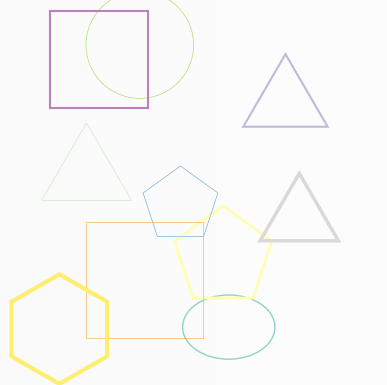[{"shape": "oval", "thickness": 1, "radius": 0.6, "center": [0.59, 0.15]}, {"shape": "pentagon", "thickness": 2, "radius": 0.66, "center": [0.576, 0.333]}, {"shape": "triangle", "thickness": 1.5, "radius": 0.63, "center": [0.737, 0.734]}, {"shape": "pentagon", "thickness": 0.5, "radius": 0.51, "center": [0.466, 0.467]}, {"shape": "square", "thickness": 0.5, "radius": 0.75, "center": [0.373, 0.273]}, {"shape": "circle", "thickness": 0.5, "radius": 0.69, "center": [0.361, 0.883]}, {"shape": "triangle", "thickness": 2.5, "radius": 0.58, "center": [0.772, 0.433]}, {"shape": "square", "thickness": 1.5, "radius": 0.63, "center": [0.255, 0.846]}, {"shape": "triangle", "thickness": 0.5, "radius": 0.67, "center": [0.223, 0.546]}, {"shape": "hexagon", "thickness": 3, "radius": 0.71, "center": [0.153, 0.145]}]